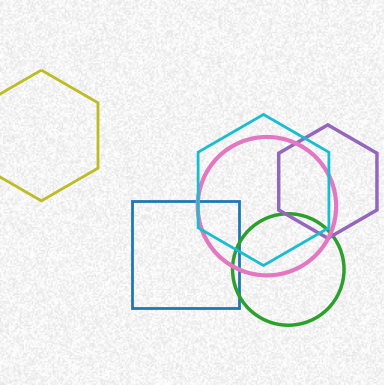[{"shape": "square", "thickness": 2, "radius": 0.7, "center": [0.483, 0.34]}, {"shape": "circle", "thickness": 2.5, "radius": 0.72, "center": [0.749, 0.3]}, {"shape": "hexagon", "thickness": 2.5, "radius": 0.74, "center": [0.852, 0.528]}, {"shape": "circle", "thickness": 3, "radius": 0.9, "center": [0.693, 0.465]}, {"shape": "hexagon", "thickness": 2, "radius": 0.85, "center": [0.107, 0.648]}, {"shape": "hexagon", "thickness": 2, "radius": 0.98, "center": [0.684, 0.507]}]